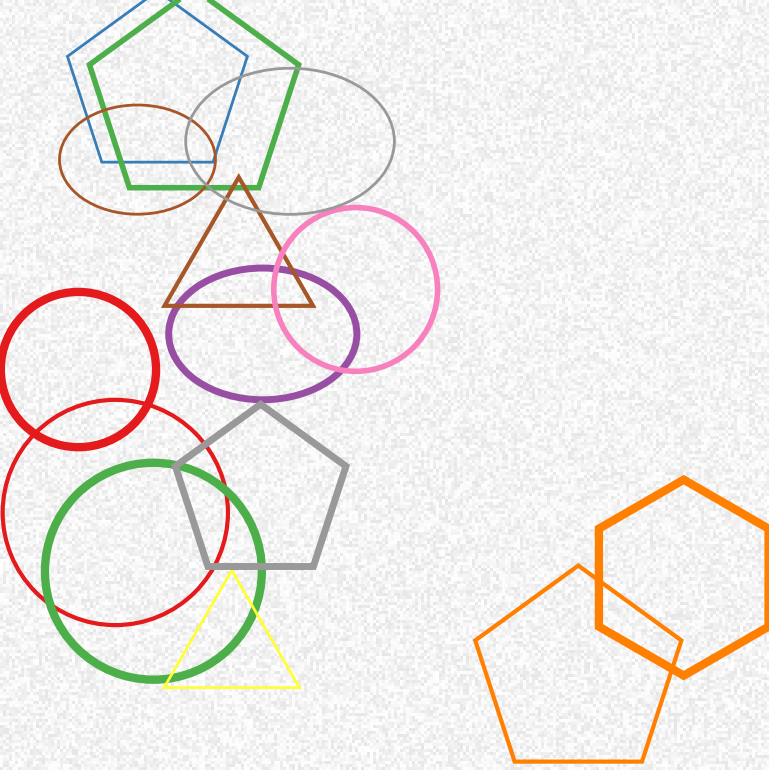[{"shape": "circle", "thickness": 3, "radius": 0.5, "center": [0.102, 0.52]}, {"shape": "circle", "thickness": 1.5, "radius": 0.73, "center": [0.15, 0.334]}, {"shape": "pentagon", "thickness": 1, "radius": 0.61, "center": [0.204, 0.889]}, {"shape": "pentagon", "thickness": 2, "radius": 0.71, "center": [0.252, 0.872]}, {"shape": "circle", "thickness": 3, "radius": 0.7, "center": [0.199, 0.258]}, {"shape": "oval", "thickness": 2.5, "radius": 0.61, "center": [0.341, 0.566]}, {"shape": "hexagon", "thickness": 3, "radius": 0.64, "center": [0.888, 0.25]}, {"shape": "pentagon", "thickness": 1.5, "radius": 0.7, "center": [0.751, 0.125]}, {"shape": "triangle", "thickness": 1, "radius": 0.51, "center": [0.301, 0.158]}, {"shape": "triangle", "thickness": 1.5, "radius": 0.56, "center": [0.31, 0.658]}, {"shape": "oval", "thickness": 1, "radius": 0.51, "center": [0.179, 0.793]}, {"shape": "circle", "thickness": 2, "radius": 0.53, "center": [0.462, 0.624]}, {"shape": "oval", "thickness": 1, "radius": 0.68, "center": [0.377, 0.816]}, {"shape": "pentagon", "thickness": 2.5, "radius": 0.58, "center": [0.339, 0.359]}]